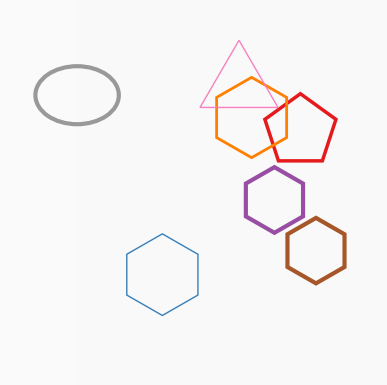[{"shape": "pentagon", "thickness": 2.5, "radius": 0.48, "center": [0.775, 0.66]}, {"shape": "hexagon", "thickness": 1, "radius": 0.53, "center": [0.419, 0.287]}, {"shape": "hexagon", "thickness": 3, "radius": 0.43, "center": [0.708, 0.481]}, {"shape": "hexagon", "thickness": 2, "radius": 0.52, "center": [0.649, 0.695]}, {"shape": "hexagon", "thickness": 3, "radius": 0.42, "center": [0.815, 0.349]}, {"shape": "triangle", "thickness": 1, "radius": 0.58, "center": [0.617, 0.779]}, {"shape": "oval", "thickness": 3, "radius": 0.54, "center": [0.199, 0.753]}]